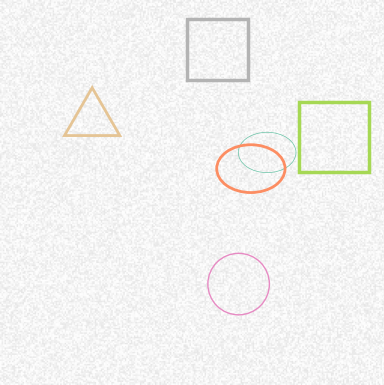[{"shape": "oval", "thickness": 0.5, "radius": 0.37, "center": [0.694, 0.604]}, {"shape": "oval", "thickness": 2, "radius": 0.44, "center": [0.652, 0.562]}, {"shape": "circle", "thickness": 1, "radius": 0.4, "center": [0.62, 0.262]}, {"shape": "square", "thickness": 2.5, "radius": 0.46, "center": [0.868, 0.645]}, {"shape": "triangle", "thickness": 2, "radius": 0.41, "center": [0.239, 0.689]}, {"shape": "square", "thickness": 2.5, "radius": 0.4, "center": [0.564, 0.871]}]